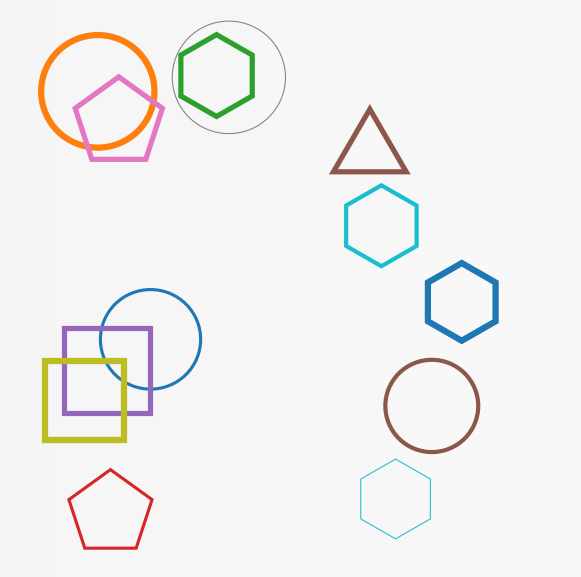[{"shape": "circle", "thickness": 1.5, "radius": 0.43, "center": [0.259, 0.412]}, {"shape": "hexagon", "thickness": 3, "radius": 0.34, "center": [0.794, 0.476]}, {"shape": "circle", "thickness": 3, "radius": 0.49, "center": [0.168, 0.841]}, {"shape": "hexagon", "thickness": 2.5, "radius": 0.35, "center": [0.373, 0.868]}, {"shape": "pentagon", "thickness": 1.5, "radius": 0.38, "center": [0.19, 0.111]}, {"shape": "square", "thickness": 2.5, "radius": 0.37, "center": [0.185, 0.357]}, {"shape": "triangle", "thickness": 2.5, "radius": 0.36, "center": [0.636, 0.738]}, {"shape": "circle", "thickness": 2, "radius": 0.4, "center": [0.743, 0.296]}, {"shape": "pentagon", "thickness": 2.5, "radius": 0.39, "center": [0.204, 0.787]}, {"shape": "circle", "thickness": 0.5, "radius": 0.49, "center": [0.394, 0.865]}, {"shape": "square", "thickness": 3, "radius": 0.34, "center": [0.146, 0.305]}, {"shape": "hexagon", "thickness": 0.5, "radius": 0.35, "center": [0.681, 0.135]}, {"shape": "hexagon", "thickness": 2, "radius": 0.35, "center": [0.656, 0.608]}]